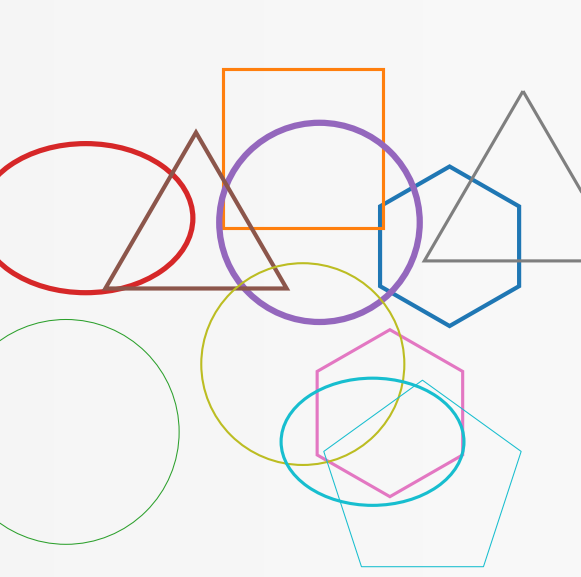[{"shape": "hexagon", "thickness": 2, "radius": 0.69, "center": [0.773, 0.573]}, {"shape": "square", "thickness": 1.5, "radius": 0.69, "center": [0.522, 0.742]}, {"shape": "circle", "thickness": 0.5, "radius": 0.97, "center": [0.114, 0.251]}, {"shape": "oval", "thickness": 2.5, "radius": 0.92, "center": [0.147, 0.621]}, {"shape": "circle", "thickness": 3, "radius": 0.86, "center": [0.55, 0.614]}, {"shape": "triangle", "thickness": 2, "radius": 0.9, "center": [0.337, 0.59]}, {"shape": "hexagon", "thickness": 1.5, "radius": 0.72, "center": [0.671, 0.284]}, {"shape": "triangle", "thickness": 1.5, "radius": 0.98, "center": [0.9, 0.645]}, {"shape": "circle", "thickness": 1, "radius": 0.87, "center": [0.521, 0.369]}, {"shape": "pentagon", "thickness": 0.5, "radius": 0.89, "center": [0.727, 0.162]}, {"shape": "oval", "thickness": 1.5, "radius": 0.79, "center": [0.641, 0.234]}]